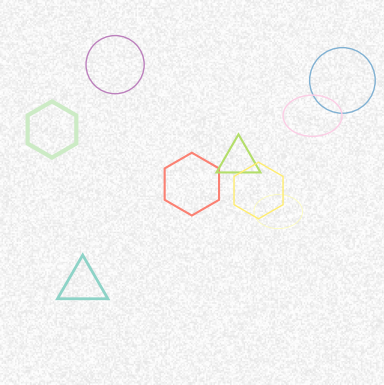[{"shape": "triangle", "thickness": 2, "radius": 0.38, "center": [0.215, 0.262]}, {"shape": "oval", "thickness": 0.5, "radius": 0.32, "center": [0.723, 0.45]}, {"shape": "hexagon", "thickness": 1.5, "radius": 0.41, "center": [0.498, 0.522]}, {"shape": "circle", "thickness": 1, "radius": 0.43, "center": [0.889, 0.791]}, {"shape": "triangle", "thickness": 1.5, "radius": 0.33, "center": [0.619, 0.585]}, {"shape": "oval", "thickness": 1, "radius": 0.38, "center": [0.812, 0.699]}, {"shape": "circle", "thickness": 1, "radius": 0.38, "center": [0.299, 0.832]}, {"shape": "hexagon", "thickness": 3, "radius": 0.36, "center": [0.135, 0.664]}, {"shape": "hexagon", "thickness": 1, "radius": 0.37, "center": [0.672, 0.505]}]